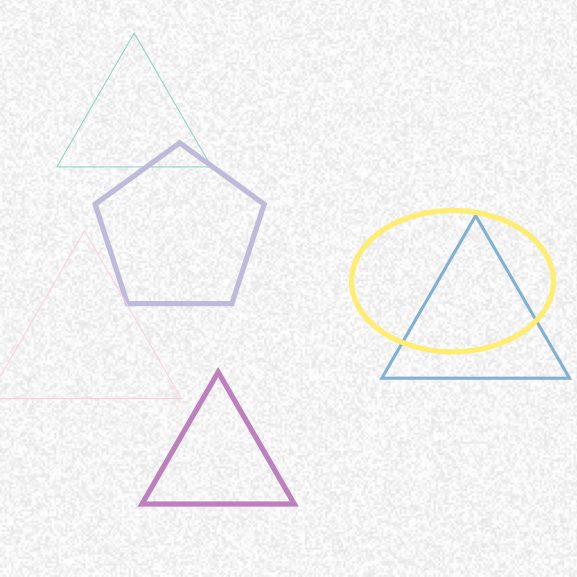[{"shape": "triangle", "thickness": 0.5, "radius": 0.77, "center": [0.232, 0.787]}, {"shape": "pentagon", "thickness": 2.5, "radius": 0.77, "center": [0.311, 0.598]}, {"shape": "triangle", "thickness": 1.5, "radius": 0.94, "center": [0.824, 0.438]}, {"shape": "triangle", "thickness": 0.5, "radius": 0.97, "center": [0.146, 0.406]}, {"shape": "triangle", "thickness": 2.5, "radius": 0.76, "center": [0.378, 0.203]}, {"shape": "oval", "thickness": 2.5, "radius": 0.87, "center": [0.784, 0.512]}]